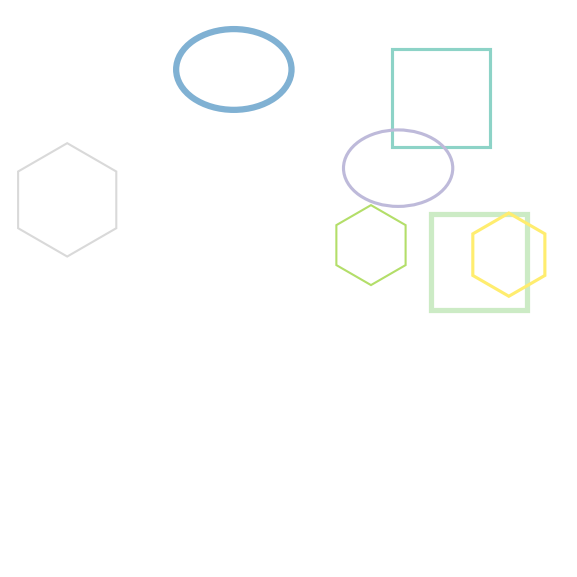[{"shape": "square", "thickness": 1.5, "radius": 0.42, "center": [0.764, 0.829]}, {"shape": "oval", "thickness": 1.5, "radius": 0.47, "center": [0.689, 0.708]}, {"shape": "oval", "thickness": 3, "radius": 0.5, "center": [0.405, 0.879]}, {"shape": "hexagon", "thickness": 1, "radius": 0.35, "center": [0.642, 0.575]}, {"shape": "hexagon", "thickness": 1, "radius": 0.49, "center": [0.116, 0.653]}, {"shape": "square", "thickness": 2.5, "radius": 0.42, "center": [0.83, 0.545]}, {"shape": "hexagon", "thickness": 1.5, "radius": 0.36, "center": [0.881, 0.558]}]